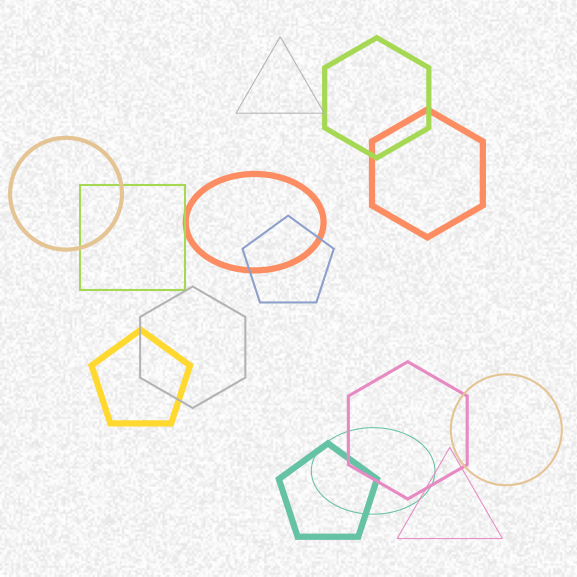[{"shape": "oval", "thickness": 0.5, "radius": 0.54, "center": [0.646, 0.184]}, {"shape": "pentagon", "thickness": 3, "radius": 0.45, "center": [0.568, 0.142]}, {"shape": "oval", "thickness": 3, "radius": 0.6, "center": [0.441, 0.614]}, {"shape": "hexagon", "thickness": 3, "radius": 0.55, "center": [0.74, 0.699]}, {"shape": "pentagon", "thickness": 1, "radius": 0.42, "center": [0.499, 0.543]}, {"shape": "hexagon", "thickness": 1.5, "radius": 0.59, "center": [0.706, 0.254]}, {"shape": "triangle", "thickness": 0.5, "radius": 0.53, "center": [0.779, 0.119]}, {"shape": "hexagon", "thickness": 2.5, "radius": 0.52, "center": [0.652, 0.83]}, {"shape": "square", "thickness": 1, "radius": 0.45, "center": [0.23, 0.588]}, {"shape": "pentagon", "thickness": 3, "radius": 0.45, "center": [0.244, 0.338]}, {"shape": "circle", "thickness": 1, "radius": 0.48, "center": [0.877, 0.255]}, {"shape": "circle", "thickness": 2, "radius": 0.48, "center": [0.114, 0.664]}, {"shape": "triangle", "thickness": 0.5, "radius": 0.44, "center": [0.485, 0.847]}, {"shape": "hexagon", "thickness": 1, "radius": 0.53, "center": [0.334, 0.398]}]